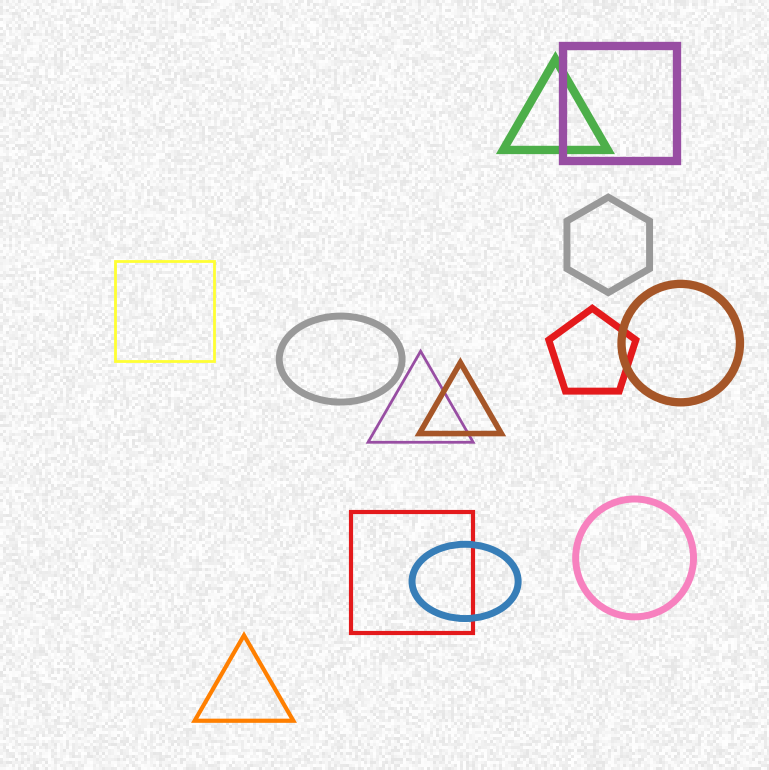[{"shape": "square", "thickness": 1.5, "radius": 0.39, "center": [0.535, 0.256]}, {"shape": "pentagon", "thickness": 2.5, "radius": 0.3, "center": [0.769, 0.54]}, {"shape": "oval", "thickness": 2.5, "radius": 0.34, "center": [0.604, 0.245]}, {"shape": "triangle", "thickness": 3, "radius": 0.39, "center": [0.721, 0.844]}, {"shape": "triangle", "thickness": 1, "radius": 0.39, "center": [0.546, 0.465]}, {"shape": "square", "thickness": 3, "radius": 0.37, "center": [0.805, 0.866]}, {"shape": "triangle", "thickness": 1.5, "radius": 0.37, "center": [0.317, 0.101]}, {"shape": "square", "thickness": 1, "radius": 0.32, "center": [0.214, 0.596]}, {"shape": "triangle", "thickness": 2, "radius": 0.31, "center": [0.598, 0.468]}, {"shape": "circle", "thickness": 3, "radius": 0.38, "center": [0.884, 0.554]}, {"shape": "circle", "thickness": 2.5, "radius": 0.38, "center": [0.824, 0.275]}, {"shape": "hexagon", "thickness": 2.5, "radius": 0.31, "center": [0.79, 0.682]}, {"shape": "oval", "thickness": 2.5, "radius": 0.4, "center": [0.442, 0.534]}]